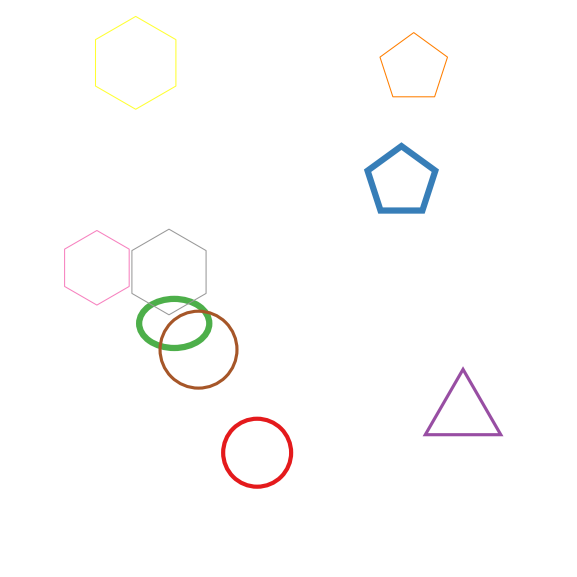[{"shape": "circle", "thickness": 2, "radius": 0.29, "center": [0.445, 0.215]}, {"shape": "pentagon", "thickness": 3, "radius": 0.31, "center": [0.695, 0.684]}, {"shape": "oval", "thickness": 3, "radius": 0.3, "center": [0.302, 0.439]}, {"shape": "triangle", "thickness": 1.5, "radius": 0.38, "center": [0.802, 0.284]}, {"shape": "pentagon", "thickness": 0.5, "radius": 0.31, "center": [0.716, 0.881]}, {"shape": "hexagon", "thickness": 0.5, "radius": 0.4, "center": [0.235, 0.89]}, {"shape": "circle", "thickness": 1.5, "radius": 0.33, "center": [0.344, 0.394]}, {"shape": "hexagon", "thickness": 0.5, "radius": 0.32, "center": [0.168, 0.535]}, {"shape": "hexagon", "thickness": 0.5, "radius": 0.37, "center": [0.293, 0.528]}]